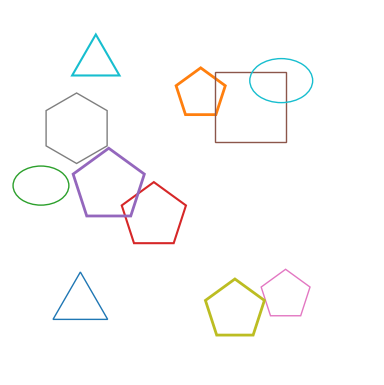[{"shape": "triangle", "thickness": 1, "radius": 0.41, "center": [0.209, 0.211]}, {"shape": "pentagon", "thickness": 2, "radius": 0.34, "center": [0.521, 0.757]}, {"shape": "oval", "thickness": 1, "radius": 0.36, "center": [0.106, 0.518]}, {"shape": "pentagon", "thickness": 1.5, "radius": 0.44, "center": [0.4, 0.439]}, {"shape": "pentagon", "thickness": 2, "radius": 0.49, "center": [0.282, 0.518]}, {"shape": "square", "thickness": 1, "radius": 0.45, "center": [0.651, 0.722]}, {"shape": "pentagon", "thickness": 1, "radius": 0.33, "center": [0.742, 0.234]}, {"shape": "hexagon", "thickness": 1, "radius": 0.46, "center": [0.199, 0.667]}, {"shape": "pentagon", "thickness": 2, "radius": 0.4, "center": [0.61, 0.195]}, {"shape": "triangle", "thickness": 1.5, "radius": 0.35, "center": [0.249, 0.839]}, {"shape": "oval", "thickness": 1, "radius": 0.41, "center": [0.73, 0.791]}]